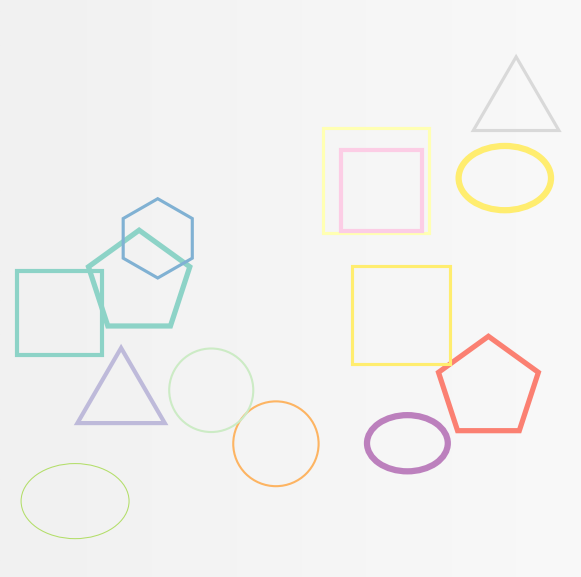[{"shape": "square", "thickness": 2, "radius": 0.36, "center": [0.102, 0.457]}, {"shape": "pentagon", "thickness": 2.5, "radius": 0.46, "center": [0.239, 0.509]}, {"shape": "square", "thickness": 1.5, "radius": 0.46, "center": [0.647, 0.687]}, {"shape": "triangle", "thickness": 2, "radius": 0.43, "center": [0.208, 0.31]}, {"shape": "pentagon", "thickness": 2.5, "radius": 0.45, "center": [0.84, 0.326]}, {"shape": "hexagon", "thickness": 1.5, "radius": 0.34, "center": [0.271, 0.586]}, {"shape": "circle", "thickness": 1, "radius": 0.37, "center": [0.475, 0.231]}, {"shape": "oval", "thickness": 0.5, "radius": 0.46, "center": [0.129, 0.131]}, {"shape": "square", "thickness": 2, "radius": 0.35, "center": [0.656, 0.669]}, {"shape": "triangle", "thickness": 1.5, "radius": 0.43, "center": [0.888, 0.816]}, {"shape": "oval", "thickness": 3, "radius": 0.35, "center": [0.701, 0.232]}, {"shape": "circle", "thickness": 1, "radius": 0.36, "center": [0.363, 0.323]}, {"shape": "oval", "thickness": 3, "radius": 0.4, "center": [0.868, 0.691]}, {"shape": "square", "thickness": 1.5, "radius": 0.42, "center": [0.689, 0.454]}]